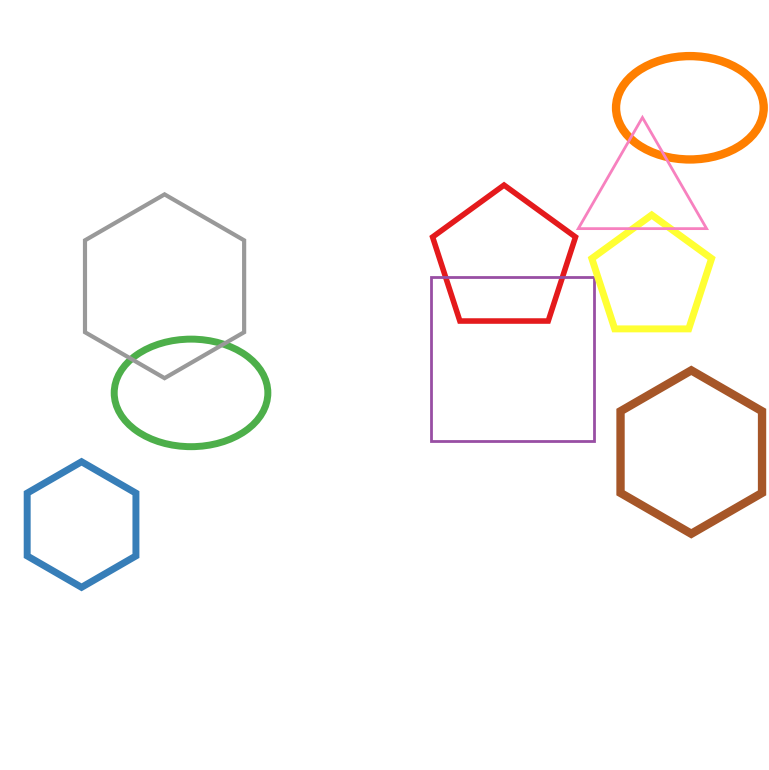[{"shape": "pentagon", "thickness": 2, "radius": 0.49, "center": [0.655, 0.662]}, {"shape": "hexagon", "thickness": 2.5, "radius": 0.41, "center": [0.106, 0.319]}, {"shape": "oval", "thickness": 2.5, "radius": 0.5, "center": [0.248, 0.49]}, {"shape": "square", "thickness": 1, "radius": 0.53, "center": [0.666, 0.534]}, {"shape": "oval", "thickness": 3, "radius": 0.48, "center": [0.896, 0.86]}, {"shape": "pentagon", "thickness": 2.5, "radius": 0.41, "center": [0.846, 0.639]}, {"shape": "hexagon", "thickness": 3, "radius": 0.53, "center": [0.898, 0.413]}, {"shape": "triangle", "thickness": 1, "radius": 0.48, "center": [0.834, 0.751]}, {"shape": "hexagon", "thickness": 1.5, "radius": 0.6, "center": [0.214, 0.628]}]